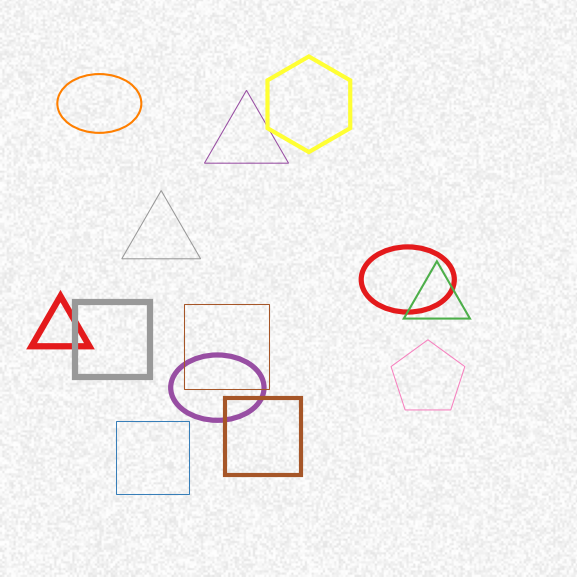[{"shape": "triangle", "thickness": 3, "radius": 0.29, "center": [0.105, 0.428]}, {"shape": "oval", "thickness": 2.5, "radius": 0.4, "center": [0.706, 0.515]}, {"shape": "square", "thickness": 0.5, "radius": 0.32, "center": [0.264, 0.207]}, {"shape": "triangle", "thickness": 1, "radius": 0.33, "center": [0.757, 0.481]}, {"shape": "triangle", "thickness": 0.5, "radius": 0.42, "center": [0.427, 0.759]}, {"shape": "oval", "thickness": 2.5, "radius": 0.4, "center": [0.376, 0.328]}, {"shape": "oval", "thickness": 1, "radius": 0.36, "center": [0.172, 0.82]}, {"shape": "hexagon", "thickness": 2, "radius": 0.41, "center": [0.535, 0.819]}, {"shape": "square", "thickness": 2, "radius": 0.33, "center": [0.455, 0.243]}, {"shape": "square", "thickness": 0.5, "radius": 0.37, "center": [0.392, 0.4]}, {"shape": "pentagon", "thickness": 0.5, "radius": 0.34, "center": [0.741, 0.344]}, {"shape": "triangle", "thickness": 0.5, "radius": 0.39, "center": [0.279, 0.59]}, {"shape": "square", "thickness": 3, "radius": 0.32, "center": [0.195, 0.411]}]